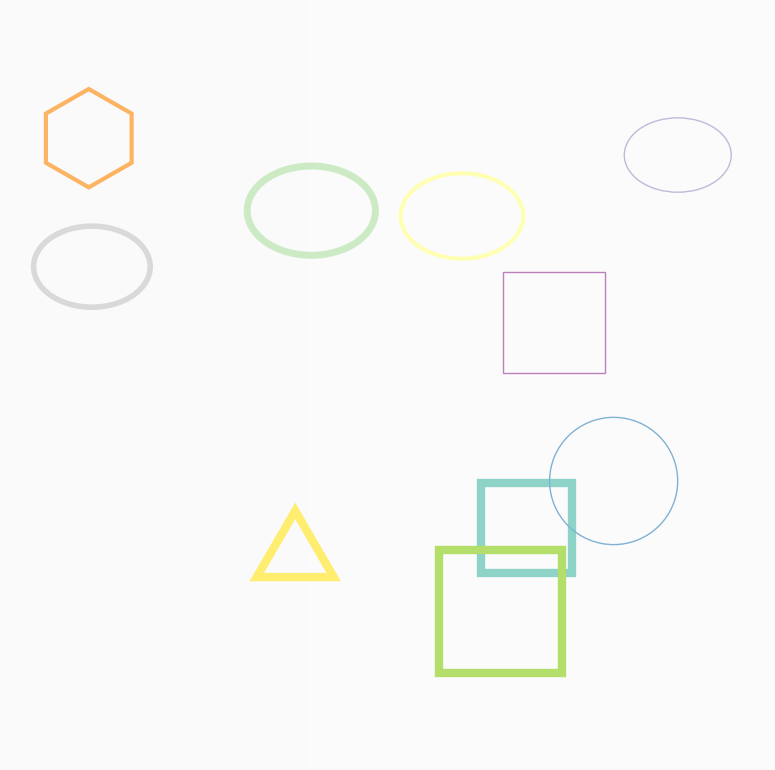[{"shape": "square", "thickness": 3, "radius": 0.29, "center": [0.68, 0.314]}, {"shape": "oval", "thickness": 1.5, "radius": 0.4, "center": [0.596, 0.72]}, {"shape": "oval", "thickness": 0.5, "radius": 0.34, "center": [0.875, 0.799]}, {"shape": "circle", "thickness": 0.5, "radius": 0.41, "center": [0.792, 0.375]}, {"shape": "hexagon", "thickness": 1.5, "radius": 0.32, "center": [0.115, 0.821]}, {"shape": "square", "thickness": 3, "radius": 0.4, "center": [0.646, 0.206]}, {"shape": "oval", "thickness": 2, "radius": 0.38, "center": [0.119, 0.654]}, {"shape": "square", "thickness": 0.5, "radius": 0.33, "center": [0.715, 0.581]}, {"shape": "oval", "thickness": 2.5, "radius": 0.41, "center": [0.402, 0.726]}, {"shape": "triangle", "thickness": 3, "radius": 0.29, "center": [0.381, 0.279]}]